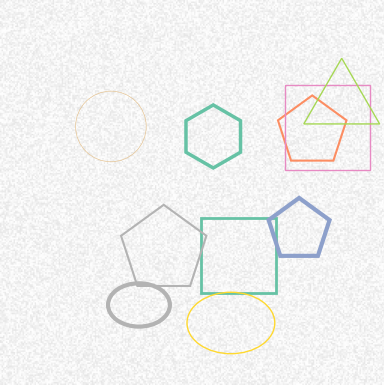[{"shape": "square", "thickness": 2, "radius": 0.49, "center": [0.621, 0.337]}, {"shape": "hexagon", "thickness": 2.5, "radius": 0.41, "center": [0.554, 0.646]}, {"shape": "pentagon", "thickness": 1.5, "radius": 0.47, "center": [0.811, 0.659]}, {"shape": "pentagon", "thickness": 3, "radius": 0.42, "center": [0.777, 0.403]}, {"shape": "square", "thickness": 1, "radius": 0.55, "center": [0.85, 0.669]}, {"shape": "triangle", "thickness": 1, "radius": 0.57, "center": [0.888, 0.735]}, {"shape": "oval", "thickness": 1, "radius": 0.57, "center": [0.6, 0.161]}, {"shape": "circle", "thickness": 0.5, "radius": 0.46, "center": [0.288, 0.672]}, {"shape": "pentagon", "thickness": 1.5, "radius": 0.58, "center": [0.425, 0.352]}, {"shape": "oval", "thickness": 3, "radius": 0.4, "center": [0.361, 0.208]}]